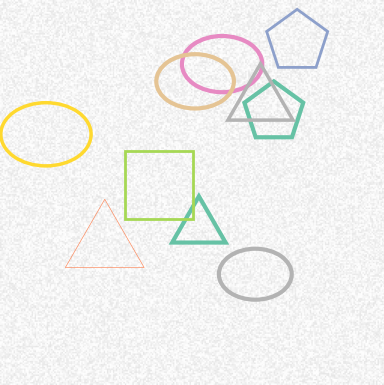[{"shape": "pentagon", "thickness": 3, "radius": 0.4, "center": [0.711, 0.708]}, {"shape": "triangle", "thickness": 3, "radius": 0.4, "center": [0.517, 0.41]}, {"shape": "triangle", "thickness": 0.5, "radius": 0.59, "center": [0.272, 0.364]}, {"shape": "pentagon", "thickness": 2, "radius": 0.42, "center": [0.772, 0.892]}, {"shape": "oval", "thickness": 3, "radius": 0.52, "center": [0.577, 0.834]}, {"shape": "square", "thickness": 2, "radius": 0.44, "center": [0.414, 0.52]}, {"shape": "oval", "thickness": 2.5, "radius": 0.59, "center": [0.119, 0.651]}, {"shape": "oval", "thickness": 3, "radius": 0.5, "center": [0.507, 0.789]}, {"shape": "triangle", "thickness": 2.5, "radius": 0.49, "center": [0.677, 0.737]}, {"shape": "oval", "thickness": 3, "radius": 0.47, "center": [0.663, 0.288]}]